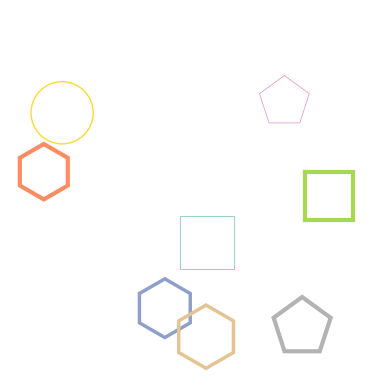[{"shape": "square", "thickness": 0.5, "radius": 0.35, "center": [0.538, 0.37]}, {"shape": "hexagon", "thickness": 3, "radius": 0.36, "center": [0.114, 0.554]}, {"shape": "hexagon", "thickness": 2.5, "radius": 0.38, "center": [0.428, 0.2]}, {"shape": "pentagon", "thickness": 0.5, "radius": 0.34, "center": [0.739, 0.736]}, {"shape": "square", "thickness": 3, "radius": 0.31, "center": [0.854, 0.491]}, {"shape": "circle", "thickness": 1, "radius": 0.4, "center": [0.161, 0.707]}, {"shape": "hexagon", "thickness": 2.5, "radius": 0.41, "center": [0.535, 0.125]}, {"shape": "pentagon", "thickness": 3, "radius": 0.39, "center": [0.785, 0.151]}]